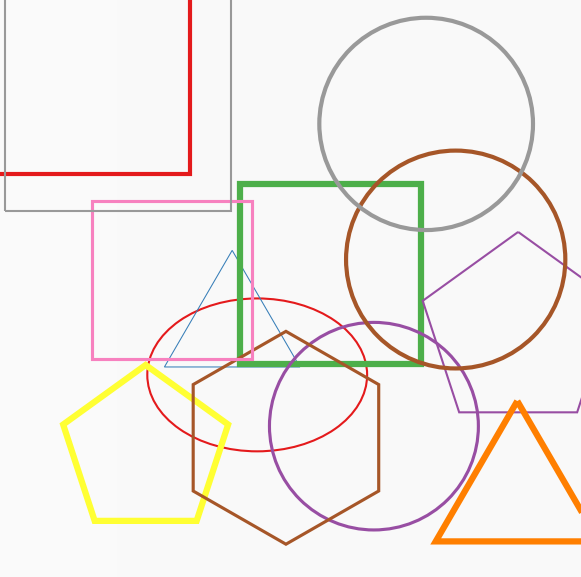[{"shape": "square", "thickness": 2, "radius": 0.85, "center": [0.157, 0.868]}, {"shape": "oval", "thickness": 1, "radius": 0.95, "center": [0.443, 0.35]}, {"shape": "triangle", "thickness": 0.5, "radius": 0.67, "center": [0.399, 0.431]}, {"shape": "square", "thickness": 3, "radius": 0.78, "center": [0.569, 0.524]}, {"shape": "pentagon", "thickness": 1, "radius": 0.86, "center": [0.891, 0.425]}, {"shape": "circle", "thickness": 1.5, "radius": 0.9, "center": [0.643, 0.261]}, {"shape": "triangle", "thickness": 3, "radius": 0.81, "center": [0.89, 0.143]}, {"shape": "pentagon", "thickness": 3, "radius": 0.75, "center": [0.251, 0.218]}, {"shape": "circle", "thickness": 2, "radius": 0.94, "center": [0.784, 0.55]}, {"shape": "hexagon", "thickness": 1.5, "radius": 0.92, "center": [0.492, 0.241]}, {"shape": "square", "thickness": 1.5, "radius": 0.68, "center": [0.296, 0.514]}, {"shape": "square", "thickness": 1, "radius": 0.97, "center": [0.203, 0.827]}, {"shape": "circle", "thickness": 2, "radius": 0.92, "center": [0.733, 0.785]}]